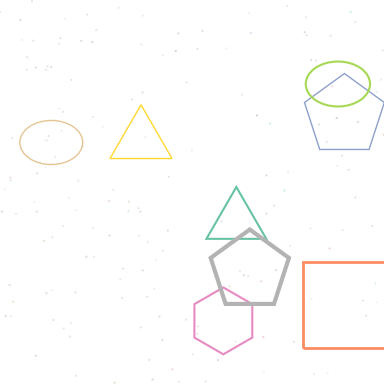[{"shape": "triangle", "thickness": 1.5, "radius": 0.45, "center": [0.614, 0.425]}, {"shape": "square", "thickness": 2, "radius": 0.56, "center": [0.899, 0.208]}, {"shape": "pentagon", "thickness": 1, "radius": 0.55, "center": [0.895, 0.7]}, {"shape": "hexagon", "thickness": 1.5, "radius": 0.43, "center": [0.58, 0.167]}, {"shape": "oval", "thickness": 1.5, "radius": 0.42, "center": [0.878, 0.782]}, {"shape": "triangle", "thickness": 1, "radius": 0.47, "center": [0.366, 0.635]}, {"shape": "oval", "thickness": 1, "radius": 0.41, "center": [0.133, 0.63]}, {"shape": "pentagon", "thickness": 3, "radius": 0.53, "center": [0.649, 0.297]}]